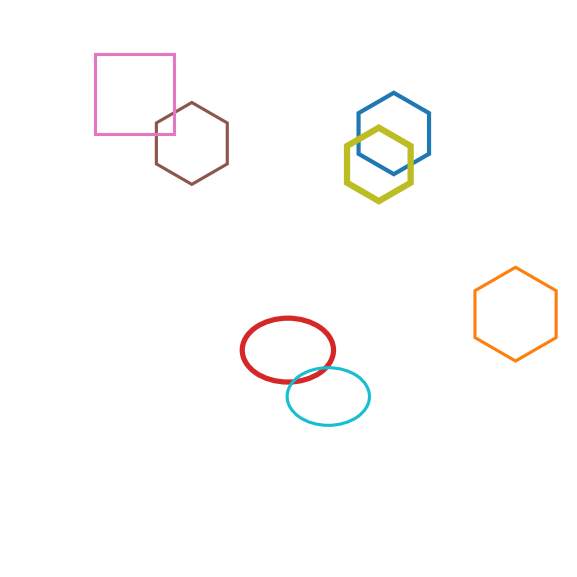[{"shape": "hexagon", "thickness": 2, "radius": 0.35, "center": [0.682, 0.768]}, {"shape": "hexagon", "thickness": 1.5, "radius": 0.41, "center": [0.893, 0.455]}, {"shape": "oval", "thickness": 2.5, "radius": 0.4, "center": [0.498, 0.393]}, {"shape": "hexagon", "thickness": 1.5, "radius": 0.35, "center": [0.332, 0.751]}, {"shape": "square", "thickness": 1.5, "radius": 0.34, "center": [0.233, 0.836]}, {"shape": "hexagon", "thickness": 3, "radius": 0.32, "center": [0.656, 0.714]}, {"shape": "oval", "thickness": 1.5, "radius": 0.36, "center": [0.568, 0.313]}]